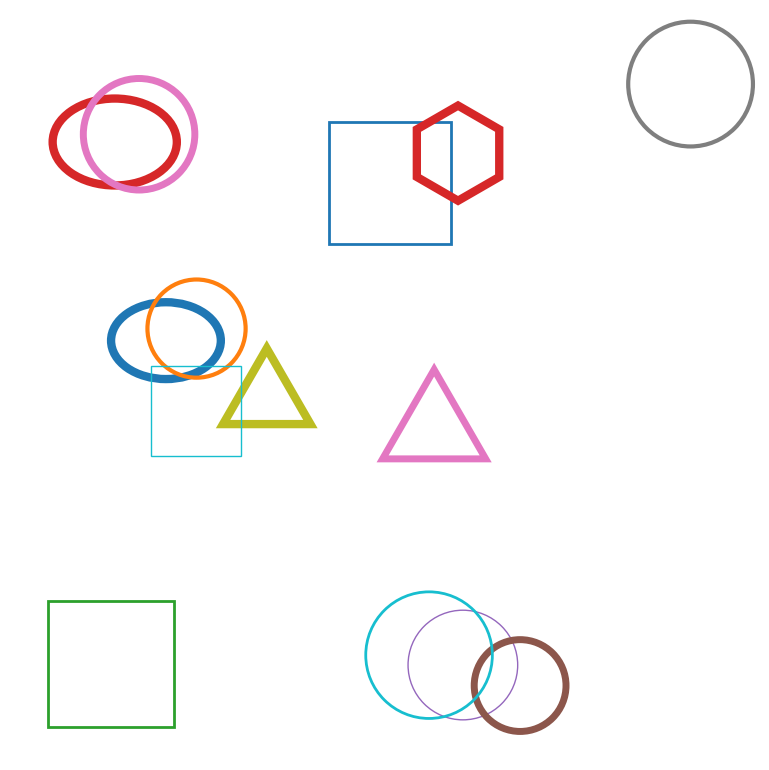[{"shape": "oval", "thickness": 3, "radius": 0.36, "center": [0.216, 0.558]}, {"shape": "square", "thickness": 1, "radius": 0.4, "center": [0.506, 0.762]}, {"shape": "circle", "thickness": 1.5, "radius": 0.32, "center": [0.255, 0.573]}, {"shape": "square", "thickness": 1, "radius": 0.41, "center": [0.144, 0.138]}, {"shape": "hexagon", "thickness": 3, "radius": 0.31, "center": [0.595, 0.801]}, {"shape": "oval", "thickness": 3, "radius": 0.4, "center": [0.149, 0.816]}, {"shape": "circle", "thickness": 0.5, "radius": 0.36, "center": [0.601, 0.136]}, {"shape": "circle", "thickness": 2.5, "radius": 0.3, "center": [0.675, 0.11]}, {"shape": "triangle", "thickness": 2.5, "radius": 0.39, "center": [0.564, 0.443]}, {"shape": "circle", "thickness": 2.5, "radius": 0.36, "center": [0.181, 0.826]}, {"shape": "circle", "thickness": 1.5, "radius": 0.41, "center": [0.897, 0.891]}, {"shape": "triangle", "thickness": 3, "radius": 0.33, "center": [0.346, 0.482]}, {"shape": "square", "thickness": 0.5, "radius": 0.29, "center": [0.254, 0.466]}, {"shape": "circle", "thickness": 1, "radius": 0.41, "center": [0.557, 0.149]}]